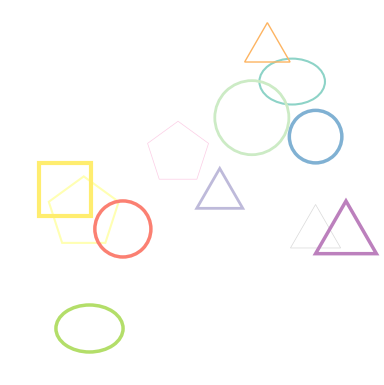[{"shape": "oval", "thickness": 1.5, "radius": 0.43, "center": [0.759, 0.788]}, {"shape": "pentagon", "thickness": 1.5, "radius": 0.48, "center": [0.218, 0.446]}, {"shape": "triangle", "thickness": 2, "radius": 0.35, "center": [0.571, 0.493]}, {"shape": "circle", "thickness": 2.5, "radius": 0.36, "center": [0.319, 0.405]}, {"shape": "circle", "thickness": 2.5, "radius": 0.34, "center": [0.82, 0.645]}, {"shape": "triangle", "thickness": 1, "radius": 0.34, "center": [0.694, 0.873]}, {"shape": "oval", "thickness": 2.5, "radius": 0.44, "center": [0.232, 0.147]}, {"shape": "pentagon", "thickness": 0.5, "radius": 0.42, "center": [0.462, 0.602]}, {"shape": "triangle", "thickness": 0.5, "radius": 0.38, "center": [0.82, 0.394]}, {"shape": "triangle", "thickness": 2.5, "radius": 0.46, "center": [0.899, 0.387]}, {"shape": "circle", "thickness": 2, "radius": 0.48, "center": [0.654, 0.694]}, {"shape": "square", "thickness": 3, "radius": 0.34, "center": [0.169, 0.507]}]